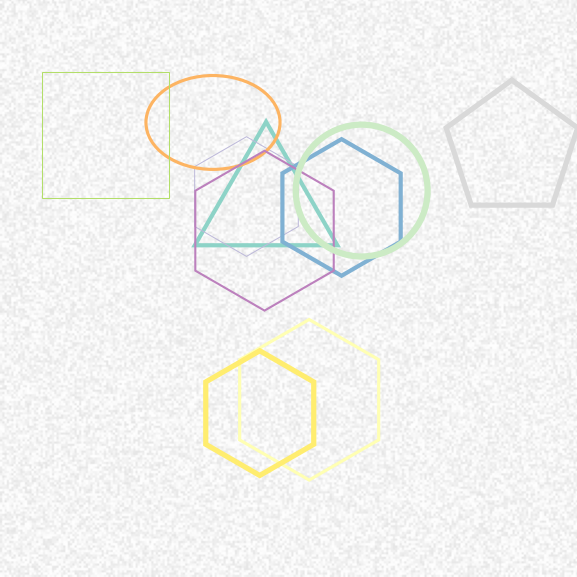[{"shape": "triangle", "thickness": 2, "radius": 0.71, "center": [0.461, 0.646]}, {"shape": "hexagon", "thickness": 1.5, "radius": 0.69, "center": [0.535, 0.307]}, {"shape": "hexagon", "thickness": 0.5, "radius": 0.52, "center": [0.427, 0.659]}, {"shape": "hexagon", "thickness": 2, "radius": 0.59, "center": [0.591, 0.64]}, {"shape": "oval", "thickness": 1.5, "radius": 0.58, "center": [0.369, 0.787]}, {"shape": "square", "thickness": 0.5, "radius": 0.55, "center": [0.182, 0.766]}, {"shape": "pentagon", "thickness": 2.5, "radius": 0.6, "center": [0.886, 0.741]}, {"shape": "hexagon", "thickness": 1, "radius": 0.69, "center": [0.458, 0.6]}, {"shape": "circle", "thickness": 3, "radius": 0.57, "center": [0.626, 0.669]}, {"shape": "hexagon", "thickness": 2.5, "radius": 0.54, "center": [0.45, 0.284]}]